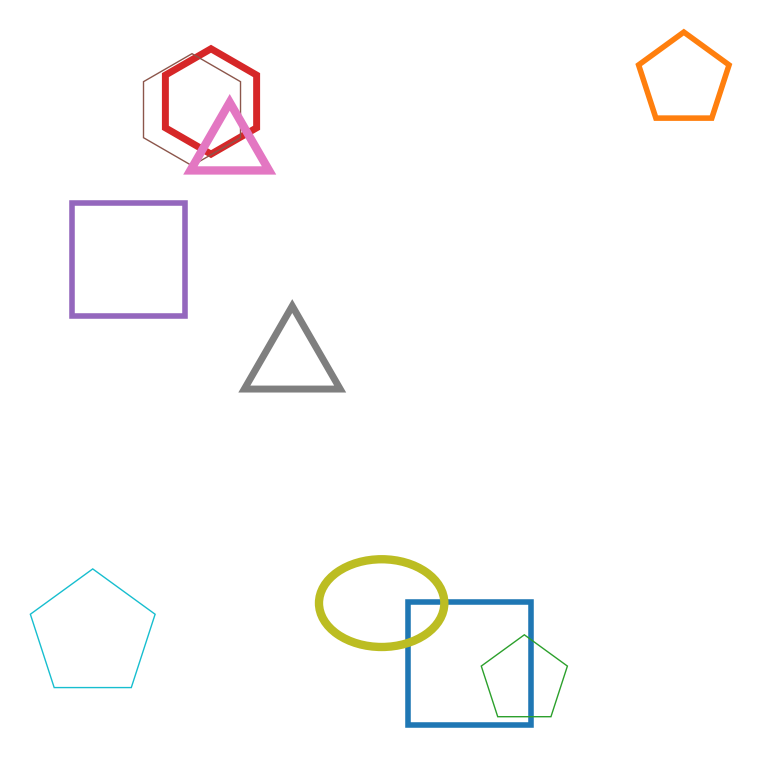[{"shape": "square", "thickness": 2, "radius": 0.4, "center": [0.61, 0.138]}, {"shape": "pentagon", "thickness": 2, "radius": 0.31, "center": [0.888, 0.897]}, {"shape": "pentagon", "thickness": 0.5, "radius": 0.29, "center": [0.681, 0.117]}, {"shape": "hexagon", "thickness": 2.5, "radius": 0.34, "center": [0.274, 0.868]}, {"shape": "square", "thickness": 2, "radius": 0.37, "center": [0.167, 0.663]}, {"shape": "hexagon", "thickness": 0.5, "radius": 0.36, "center": [0.249, 0.858]}, {"shape": "triangle", "thickness": 3, "radius": 0.29, "center": [0.298, 0.808]}, {"shape": "triangle", "thickness": 2.5, "radius": 0.36, "center": [0.38, 0.531]}, {"shape": "oval", "thickness": 3, "radius": 0.41, "center": [0.496, 0.217]}, {"shape": "pentagon", "thickness": 0.5, "radius": 0.43, "center": [0.12, 0.176]}]